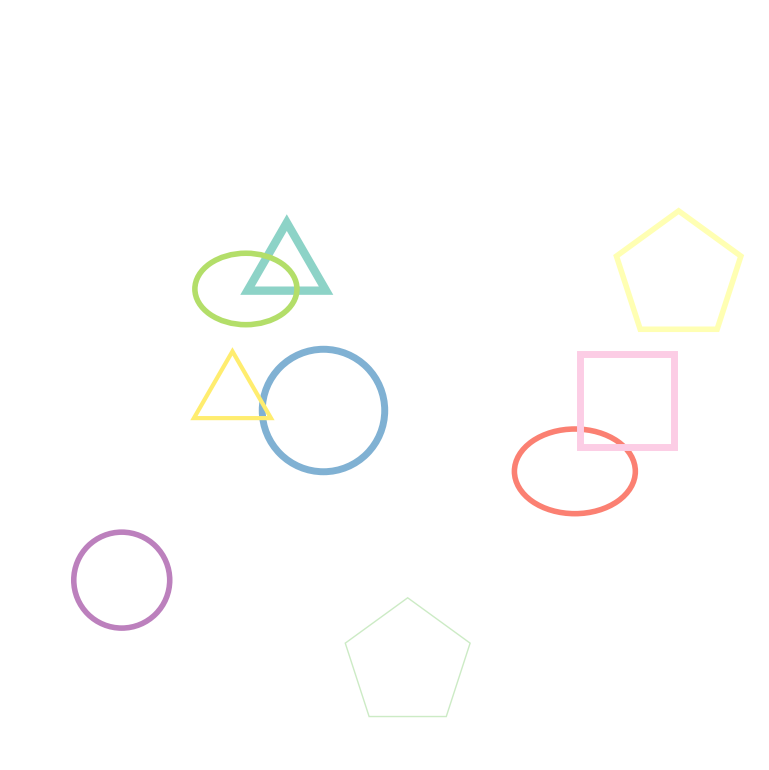[{"shape": "triangle", "thickness": 3, "radius": 0.29, "center": [0.372, 0.652]}, {"shape": "pentagon", "thickness": 2, "radius": 0.42, "center": [0.881, 0.641]}, {"shape": "oval", "thickness": 2, "radius": 0.39, "center": [0.747, 0.388]}, {"shape": "circle", "thickness": 2.5, "radius": 0.4, "center": [0.42, 0.467]}, {"shape": "oval", "thickness": 2, "radius": 0.33, "center": [0.319, 0.625]}, {"shape": "square", "thickness": 2.5, "radius": 0.31, "center": [0.814, 0.48]}, {"shape": "circle", "thickness": 2, "radius": 0.31, "center": [0.158, 0.247]}, {"shape": "pentagon", "thickness": 0.5, "radius": 0.43, "center": [0.529, 0.138]}, {"shape": "triangle", "thickness": 1.5, "radius": 0.29, "center": [0.302, 0.486]}]